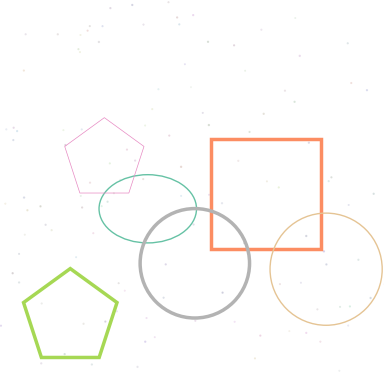[{"shape": "oval", "thickness": 1, "radius": 0.63, "center": [0.384, 0.458]}, {"shape": "square", "thickness": 2.5, "radius": 0.71, "center": [0.691, 0.497]}, {"shape": "pentagon", "thickness": 0.5, "radius": 0.54, "center": [0.271, 0.586]}, {"shape": "pentagon", "thickness": 2.5, "radius": 0.64, "center": [0.183, 0.175]}, {"shape": "circle", "thickness": 1, "radius": 0.73, "center": [0.847, 0.301]}, {"shape": "circle", "thickness": 2.5, "radius": 0.71, "center": [0.506, 0.316]}]